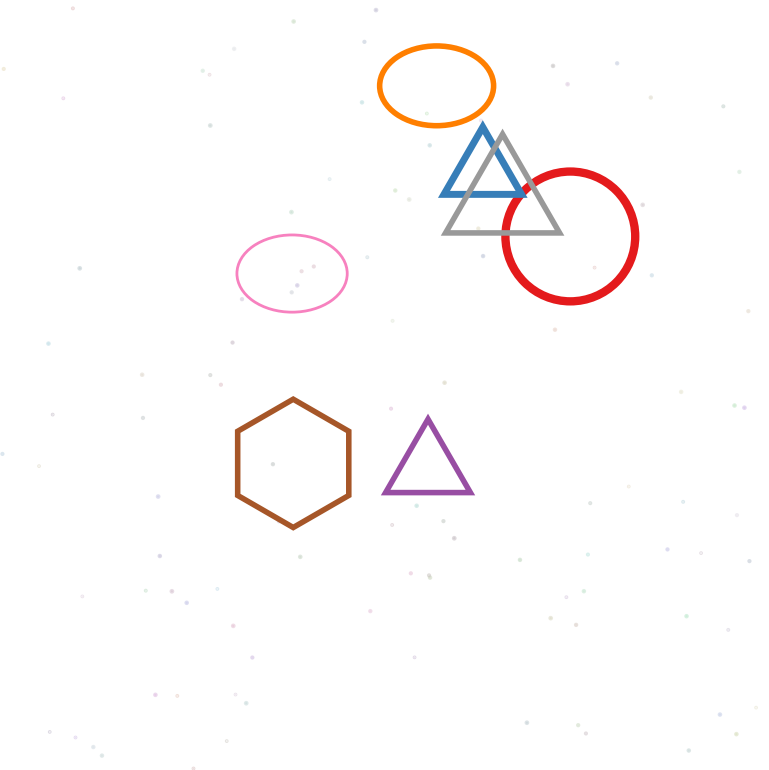[{"shape": "circle", "thickness": 3, "radius": 0.42, "center": [0.741, 0.693]}, {"shape": "triangle", "thickness": 2.5, "radius": 0.29, "center": [0.627, 0.777]}, {"shape": "triangle", "thickness": 2, "radius": 0.32, "center": [0.556, 0.392]}, {"shape": "oval", "thickness": 2, "radius": 0.37, "center": [0.567, 0.889]}, {"shape": "hexagon", "thickness": 2, "radius": 0.42, "center": [0.381, 0.398]}, {"shape": "oval", "thickness": 1, "radius": 0.36, "center": [0.379, 0.645]}, {"shape": "triangle", "thickness": 2, "radius": 0.43, "center": [0.653, 0.74]}]